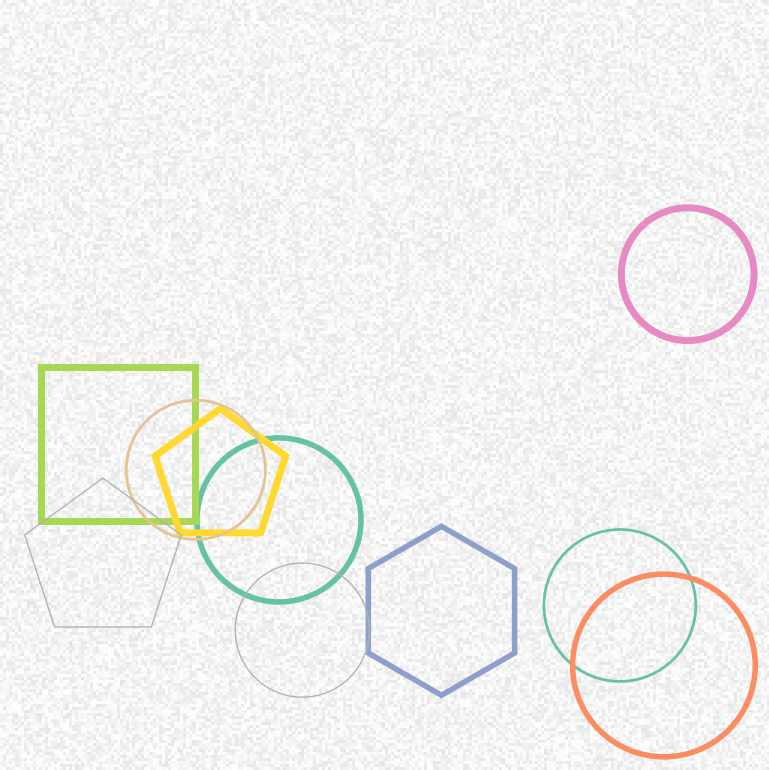[{"shape": "circle", "thickness": 1, "radius": 0.49, "center": [0.805, 0.214]}, {"shape": "circle", "thickness": 2, "radius": 0.53, "center": [0.362, 0.325]}, {"shape": "circle", "thickness": 2, "radius": 0.59, "center": [0.862, 0.136]}, {"shape": "hexagon", "thickness": 2, "radius": 0.55, "center": [0.573, 0.207]}, {"shape": "circle", "thickness": 2.5, "radius": 0.43, "center": [0.893, 0.644]}, {"shape": "square", "thickness": 2.5, "radius": 0.5, "center": [0.153, 0.423]}, {"shape": "pentagon", "thickness": 2.5, "radius": 0.45, "center": [0.286, 0.38]}, {"shape": "circle", "thickness": 1, "radius": 0.45, "center": [0.254, 0.39]}, {"shape": "circle", "thickness": 0.5, "radius": 0.44, "center": [0.393, 0.182]}, {"shape": "pentagon", "thickness": 0.5, "radius": 0.53, "center": [0.134, 0.272]}]